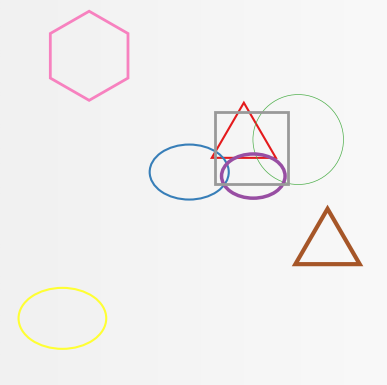[{"shape": "triangle", "thickness": 1.5, "radius": 0.48, "center": [0.629, 0.638]}, {"shape": "oval", "thickness": 1.5, "radius": 0.51, "center": [0.488, 0.553]}, {"shape": "circle", "thickness": 0.5, "radius": 0.58, "center": [0.77, 0.638]}, {"shape": "oval", "thickness": 2.5, "radius": 0.41, "center": [0.654, 0.543]}, {"shape": "oval", "thickness": 1.5, "radius": 0.57, "center": [0.161, 0.173]}, {"shape": "triangle", "thickness": 3, "radius": 0.48, "center": [0.845, 0.362]}, {"shape": "hexagon", "thickness": 2, "radius": 0.58, "center": [0.23, 0.855]}, {"shape": "square", "thickness": 2, "radius": 0.47, "center": [0.649, 0.616]}]